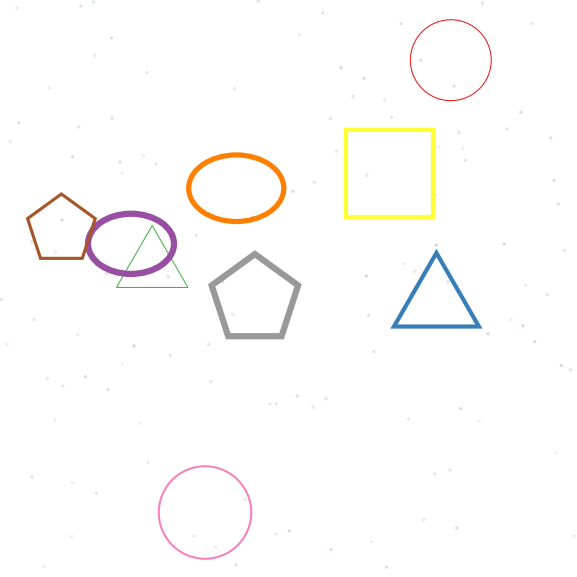[{"shape": "circle", "thickness": 0.5, "radius": 0.35, "center": [0.781, 0.895]}, {"shape": "triangle", "thickness": 2, "radius": 0.42, "center": [0.756, 0.476]}, {"shape": "triangle", "thickness": 0.5, "radius": 0.36, "center": [0.264, 0.537]}, {"shape": "oval", "thickness": 3, "radius": 0.37, "center": [0.227, 0.577]}, {"shape": "oval", "thickness": 2.5, "radius": 0.41, "center": [0.409, 0.673]}, {"shape": "square", "thickness": 2, "radius": 0.38, "center": [0.675, 0.699]}, {"shape": "pentagon", "thickness": 1.5, "radius": 0.31, "center": [0.106, 0.602]}, {"shape": "circle", "thickness": 1, "radius": 0.4, "center": [0.355, 0.112]}, {"shape": "pentagon", "thickness": 3, "radius": 0.39, "center": [0.441, 0.481]}]